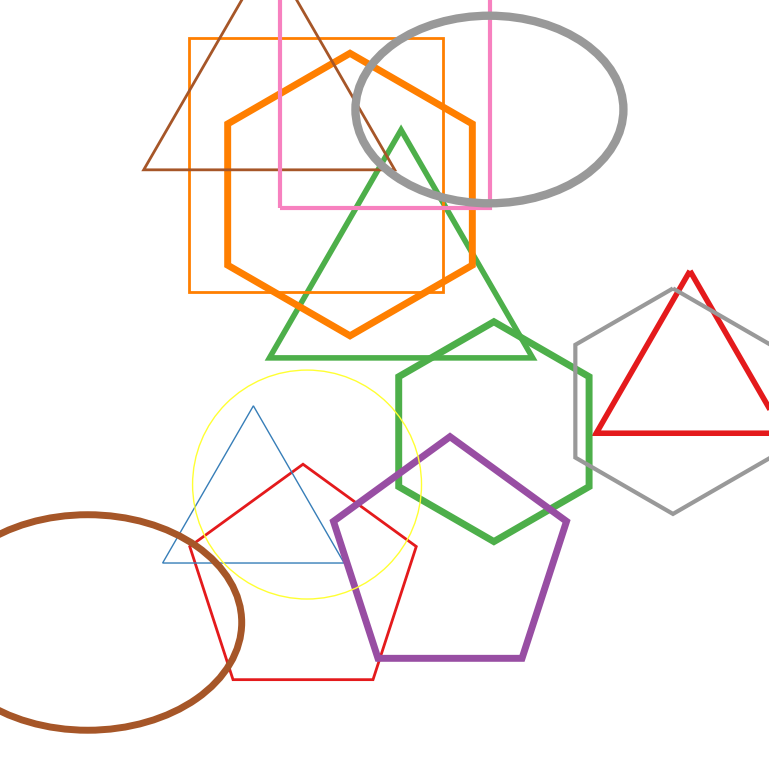[{"shape": "triangle", "thickness": 2, "radius": 0.7, "center": [0.896, 0.508]}, {"shape": "pentagon", "thickness": 1, "radius": 0.77, "center": [0.394, 0.242]}, {"shape": "triangle", "thickness": 0.5, "radius": 0.68, "center": [0.329, 0.337]}, {"shape": "triangle", "thickness": 2, "radius": 0.99, "center": [0.521, 0.634]}, {"shape": "hexagon", "thickness": 2.5, "radius": 0.71, "center": [0.641, 0.439]}, {"shape": "pentagon", "thickness": 2.5, "radius": 0.8, "center": [0.584, 0.274]}, {"shape": "square", "thickness": 1, "radius": 0.82, "center": [0.41, 0.786]}, {"shape": "hexagon", "thickness": 2.5, "radius": 0.92, "center": [0.455, 0.747]}, {"shape": "circle", "thickness": 0.5, "radius": 0.74, "center": [0.399, 0.371]}, {"shape": "triangle", "thickness": 1, "radius": 0.94, "center": [0.35, 0.874]}, {"shape": "oval", "thickness": 2.5, "radius": 1.0, "center": [0.114, 0.192]}, {"shape": "square", "thickness": 1.5, "radius": 0.68, "center": [0.5, 0.866]}, {"shape": "hexagon", "thickness": 1.5, "radius": 0.73, "center": [0.874, 0.479]}, {"shape": "oval", "thickness": 3, "radius": 0.87, "center": [0.636, 0.858]}]